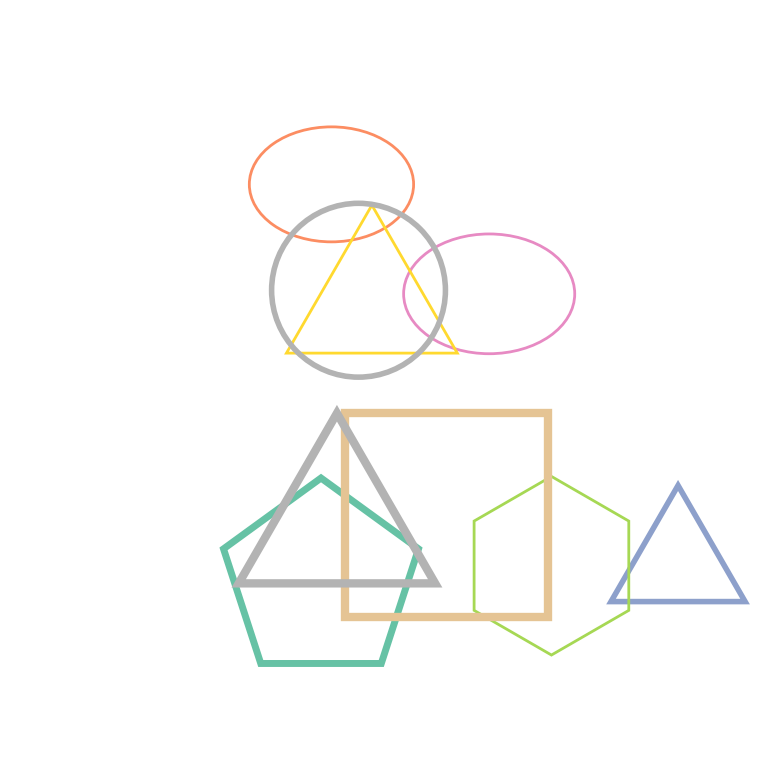[{"shape": "pentagon", "thickness": 2.5, "radius": 0.67, "center": [0.417, 0.246]}, {"shape": "oval", "thickness": 1, "radius": 0.53, "center": [0.43, 0.761]}, {"shape": "triangle", "thickness": 2, "radius": 0.5, "center": [0.881, 0.269]}, {"shape": "oval", "thickness": 1, "radius": 0.56, "center": [0.635, 0.618]}, {"shape": "hexagon", "thickness": 1, "radius": 0.58, "center": [0.716, 0.265]}, {"shape": "triangle", "thickness": 1, "radius": 0.64, "center": [0.483, 0.605]}, {"shape": "square", "thickness": 3, "radius": 0.66, "center": [0.58, 0.331]}, {"shape": "triangle", "thickness": 3, "radius": 0.74, "center": [0.438, 0.316]}, {"shape": "circle", "thickness": 2, "radius": 0.56, "center": [0.466, 0.623]}]